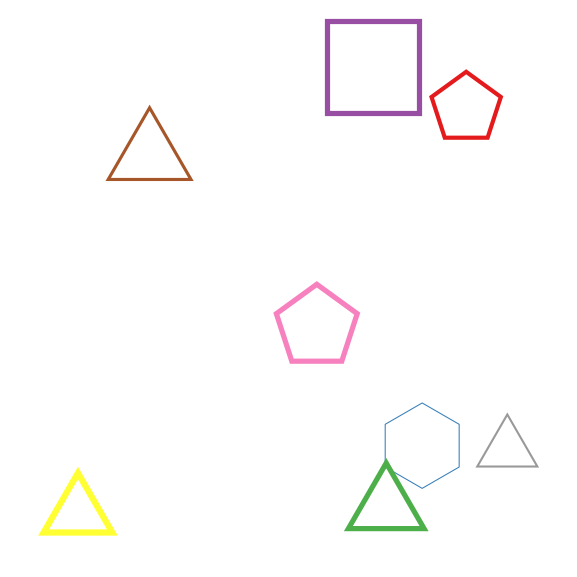[{"shape": "pentagon", "thickness": 2, "radius": 0.32, "center": [0.807, 0.812]}, {"shape": "hexagon", "thickness": 0.5, "radius": 0.37, "center": [0.731, 0.227]}, {"shape": "triangle", "thickness": 2.5, "radius": 0.38, "center": [0.669, 0.122]}, {"shape": "square", "thickness": 2.5, "radius": 0.4, "center": [0.647, 0.883]}, {"shape": "triangle", "thickness": 3, "radius": 0.34, "center": [0.135, 0.111]}, {"shape": "triangle", "thickness": 1.5, "radius": 0.41, "center": [0.259, 0.73]}, {"shape": "pentagon", "thickness": 2.5, "radius": 0.37, "center": [0.549, 0.433]}, {"shape": "triangle", "thickness": 1, "radius": 0.3, "center": [0.878, 0.221]}]